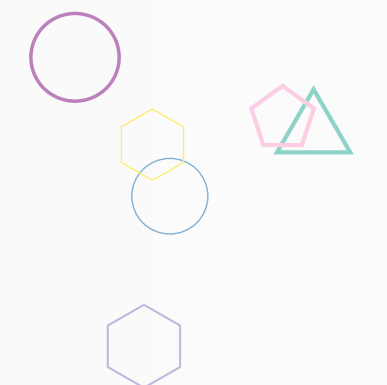[{"shape": "triangle", "thickness": 3, "radius": 0.55, "center": [0.809, 0.659]}, {"shape": "hexagon", "thickness": 1.5, "radius": 0.54, "center": [0.371, 0.101]}, {"shape": "circle", "thickness": 1, "radius": 0.49, "center": [0.438, 0.49]}, {"shape": "pentagon", "thickness": 3, "radius": 0.42, "center": [0.729, 0.692]}, {"shape": "circle", "thickness": 2.5, "radius": 0.57, "center": [0.194, 0.851]}, {"shape": "hexagon", "thickness": 1, "radius": 0.46, "center": [0.393, 0.624]}]